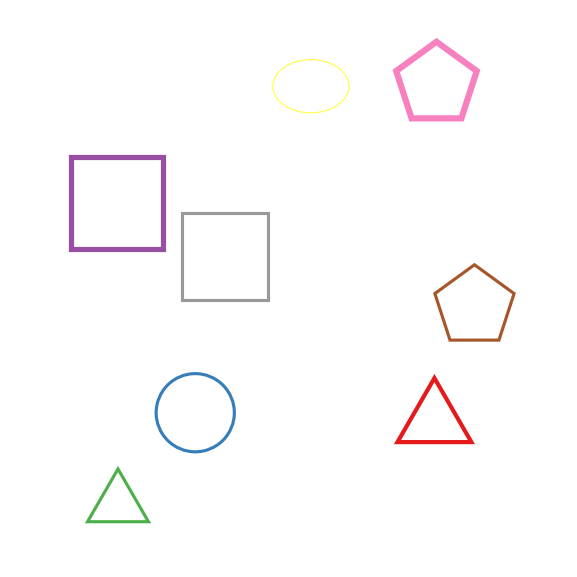[{"shape": "triangle", "thickness": 2, "radius": 0.37, "center": [0.752, 0.271]}, {"shape": "circle", "thickness": 1.5, "radius": 0.34, "center": [0.338, 0.284]}, {"shape": "triangle", "thickness": 1.5, "radius": 0.3, "center": [0.204, 0.126]}, {"shape": "square", "thickness": 2.5, "radius": 0.4, "center": [0.202, 0.647]}, {"shape": "oval", "thickness": 0.5, "radius": 0.33, "center": [0.538, 0.85]}, {"shape": "pentagon", "thickness": 1.5, "radius": 0.36, "center": [0.822, 0.469]}, {"shape": "pentagon", "thickness": 3, "radius": 0.37, "center": [0.756, 0.853]}, {"shape": "square", "thickness": 1.5, "radius": 0.38, "center": [0.39, 0.554]}]